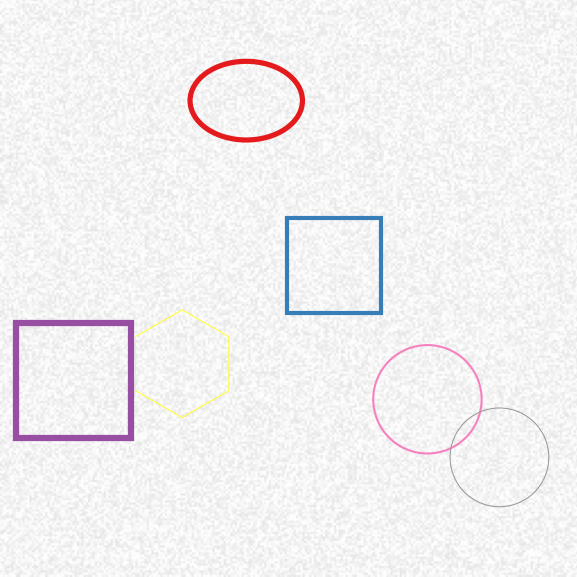[{"shape": "oval", "thickness": 2.5, "radius": 0.49, "center": [0.426, 0.825]}, {"shape": "square", "thickness": 2, "radius": 0.41, "center": [0.578, 0.539]}, {"shape": "square", "thickness": 3, "radius": 0.5, "center": [0.127, 0.341]}, {"shape": "hexagon", "thickness": 0.5, "radius": 0.47, "center": [0.315, 0.369]}, {"shape": "circle", "thickness": 1, "radius": 0.47, "center": [0.74, 0.308]}, {"shape": "circle", "thickness": 0.5, "radius": 0.43, "center": [0.865, 0.207]}]